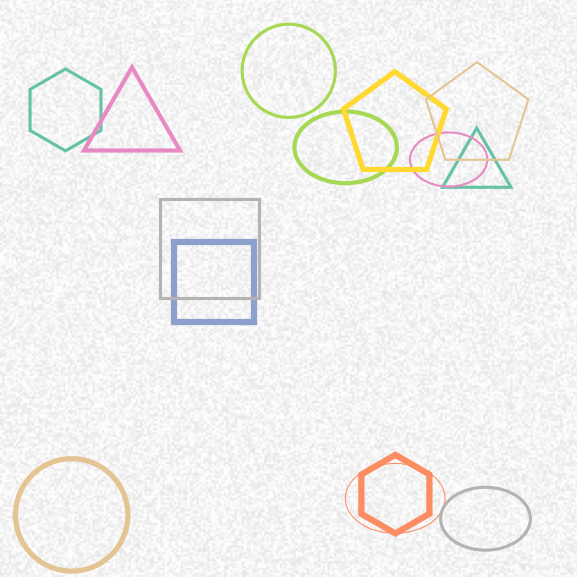[{"shape": "hexagon", "thickness": 1.5, "radius": 0.35, "center": [0.113, 0.809]}, {"shape": "triangle", "thickness": 1.5, "radius": 0.34, "center": [0.826, 0.709]}, {"shape": "hexagon", "thickness": 3, "radius": 0.34, "center": [0.685, 0.143]}, {"shape": "oval", "thickness": 0.5, "radius": 0.43, "center": [0.684, 0.136]}, {"shape": "square", "thickness": 3, "radius": 0.35, "center": [0.371, 0.511]}, {"shape": "oval", "thickness": 1, "radius": 0.33, "center": [0.777, 0.723]}, {"shape": "triangle", "thickness": 2, "radius": 0.48, "center": [0.229, 0.787]}, {"shape": "oval", "thickness": 2, "radius": 0.44, "center": [0.599, 0.744]}, {"shape": "circle", "thickness": 1.5, "radius": 0.4, "center": [0.5, 0.877]}, {"shape": "pentagon", "thickness": 2.5, "radius": 0.47, "center": [0.684, 0.781]}, {"shape": "circle", "thickness": 2.5, "radius": 0.49, "center": [0.124, 0.108]}, {"shape": "pentagon", "thickness": 1, "radius": 0.47, "center": [0.826, 0.798]}, {"shape": "square", "thickness": 1.5, "radius": 0.43, "center": [0.362, 0.569]}, {"shape": "oval", "thickness": 1.5, "radius": 0.39, "center": [0.841, 0.101]}]